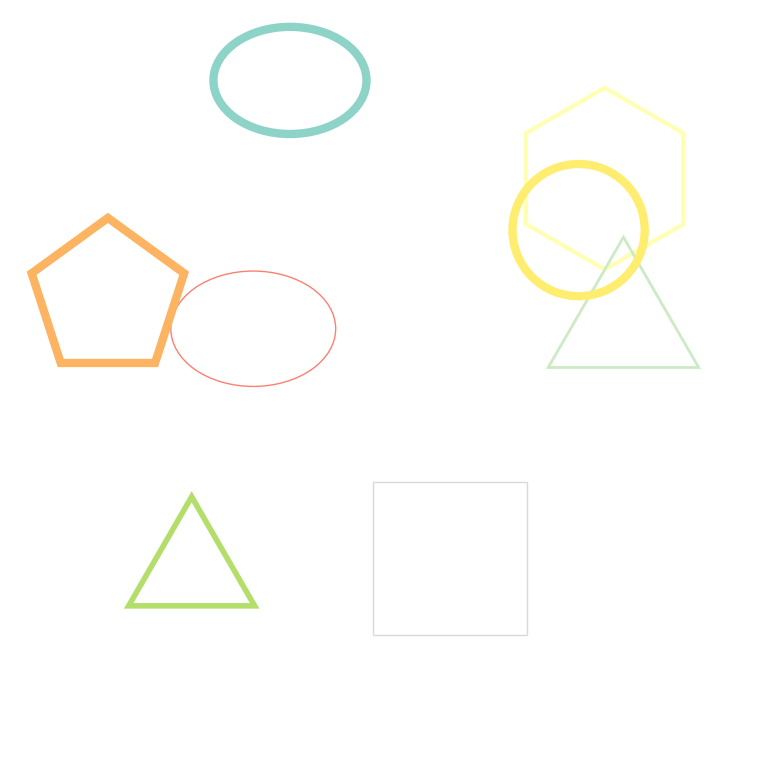[{"shape": "oval", "thickness": 3, "radius": 0.5, "center": [0.377, 0.896]}, {"shape": "hexagon", "thickness": 1.5, "radius": 0.59, "center": [0.785, 0.768]}, {"shape": "oval", "thickness": 0.5, "radius": 0.54, "center": [0.329, 0.573]}, {"shape": "pentagon", "thickness": 3, "radius": 0.52, "center": [0.14, 0.613]}, {"shape": "triangle", "thickness": 2, "radius": 0.47, "center": [0.249, 0.26]}, {"shape": "square", "thickness": 0.5, "radius": 0.5, "center": [0.585, 0.275]}, {"shape": "triangle", "thickness": 1, "radius": 0.56, "center": [0.81, 0.579]}, {"shape": "circle", "thickness": 3, "radius": 0.43, "center": [0.751, 0.701]}]